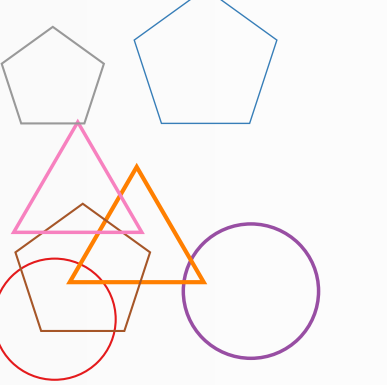[{"shape": "circle", "thickness": 1.5, "radius": 0.79, "center": [0.141, 0.171]}, {"shape": "pentagon", "thickness": 1, "radius": 0.97, "center": [0.53, 0.836]}, {"shape": "circle", "thickness": 2.5, "radius": 0.87, "center": [0.648, 0.244]}, {"shape": "triangle", "thickness": 3, "radius": 1.0, "center": [0.353, 0.367]}, {"shape": "pentagon", "thickness": 1.5, "radius": 0.91, "center": [0.214, 0.288]}, {"shape": "triangle", "thickness": 2.5, "radius": 0.95, "center": [0.201, 0.492]}, {"shape": "pentagon", "thickness": 1.5, "radius": 0.69, "center": [0.136, 0.792]}]